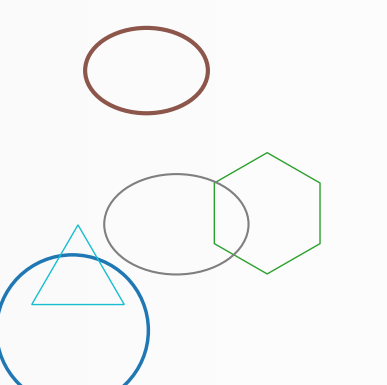[{"shape": "circle", "thickness": 2.5, "radius": 0.98, "center": [0.187, 0.142]}, {"shape": "hexagon", "thickness": 1, "radius": 0.79, "center": [0.69, 0.446]}, {"shape": "oval", "thickness": 3, "radius": 0.79, "center": [0.378, 0.817]}, {"shape": "oval", "thickness": 1.5, "radius": 0.93, "center": [0.455, 0.417]}, {"shape": "triangle", "thickness": 1, "radius": 0.69, "center": [0.201, 0.278]}]